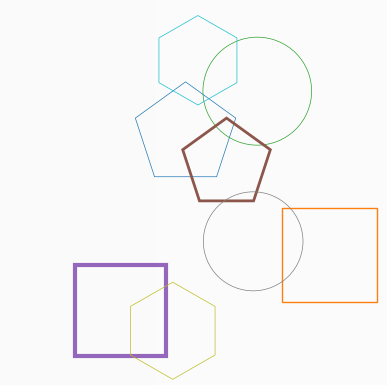[{"shape": "pentagon", "thickness": 0.5, "radius": 0.68, "center": [0.479, 0.651]}, {"shape": "square", "thickness": 1, "radius": 0.61, "center": [0.85, 0.338]}, {"shape": "circle", "thickness": 0.5, "radius": 0.7, "center": [0.664, 0.763]}, {"shape": "square", "thickness": 3, "radius": 0.59, "center": [0.311, 0.194]}, {"shape": "pentagon", "thickness": 2, "radius": 0.59, "center": [0.585, 0.574]}, {"shape": "circle", "thickness": 0.5, "radius": 0.64, "center": [0.653, 0.373]}, {"shape": "hexagon", "thickness": 0.5, "radius": 0.63, "center": [0.446, 0.141]}, {"shape": "hexagon", "thickness": 0.5, "radius": 0.58, "center": [0.511, 0.843]}]